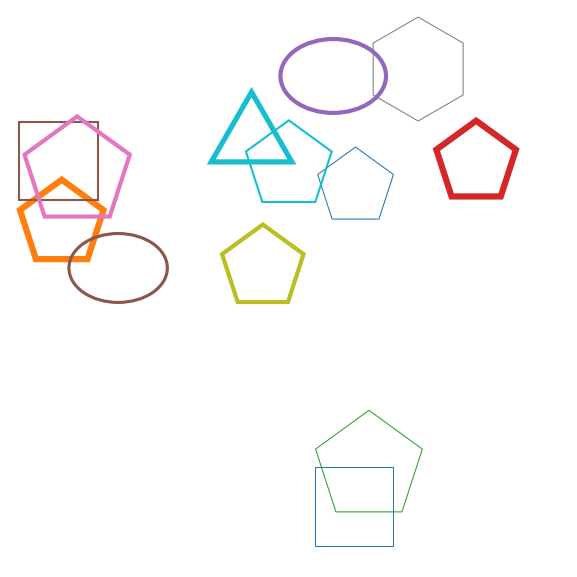[{"shape": "pentagon", "thickness": 0.5, "radius": 0.34, "center": [0.616, 0.676]}, {"shape": "square", "thickness": 0.5, "radius": 0.34, "center": [0.613, 0.122]}, {"shape": "pentagon", "thickness": 3, "radius": 0.38, "center": [0.107, 0.612]}, {"shape": "pentagon", "thickness": 0.5, "radius": 0.49, "center": [0.639, 0.191]}, {"shape": "pentagon", "thickness": 3, "radius": 0.36, "center": [0.824, 0.718]}, {"shape": "oval", "thickness": 2, "radius": 0.46, "center": [0.577, 0.868]}, {"shape": "oval", "thickness": 1.5, "radius": 0.43, "center": [0.205, 0.535]}, {"shape": "square", "thickness": 1, "radius": 0.34, "center": [0.101, 0.72]}, {"shape": "pentagon", "thickness": 2, "radius": 0.48, "center": [0.134, 0.702]}, {"shape": "hexagon", "thickness": 0.5, "radius": 0.45, "center": [0.724, 0.88]}, {"shape": "pentagon", "thickness": 2, "radius": 0.37, "center": [0.455, 0.536]}, {"shape": "pentagon", "thickness": 1, "radius": 0.39, "center": [0.5, 0.713]}, {"shape": "triangle", "thickness": 2.5, "radius": 0.4, "center": [0.436, 0.759]}]